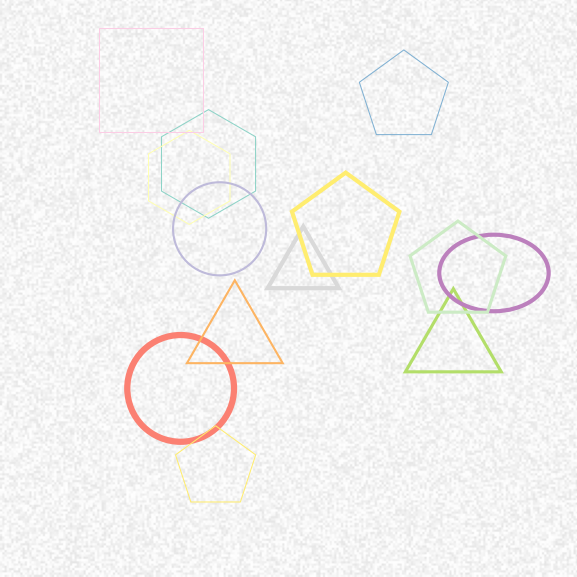[{"shape": "hexagon", "thickness": 0.5, "radius": 0.47, "center": [0.361, 0.715]}, {"shape": "hexagon", "thickness": 0.5, "radius": 0.41, "center": [0.328, 0.692]}, {"shape": "circle", "thickness": 1, "radius": 0.4, "center": [0.38, 0.603]}, {"shape": "circle", "thickness": 3, "radius": 0.46, "center": [0.313, 0.327]}, {"shape": "pentagon", "thickness": 0.5, "radius": 0.41, "center": [0.699, 0.832]}, {"shape": "triangle", "thickness": 1, "radius": 0.48, "center": [0.407, 0.418]}, {"shape": "triangle", "thickness": 1.5, "radius": 0.48, "center": [0.785, 0.403]}, {"shape": "square", "thickness": 0.5, "radius": 0.45, "center": [0.262, 0.861]}, {"shape": "triangle", "thickness": 2, "radius": 0.36, "center": [0.525, 0.536]}, {"shape": "oval", "thickness": 2, "radius": 0.47, "center": [0.855, 0.526]}, {"shape": "pentagon", "thickness": 1.5, "radius": 0.44, "center": [0.793, 0.529]}, {"shape": "pentagon", "thickness": 2, "radius": 0.49, "center": [0.599, 0.602]}, {"shape": "pentagon", "thickness": 0.5, "radius": 0.36, "center": [0.373, 0.189]}]